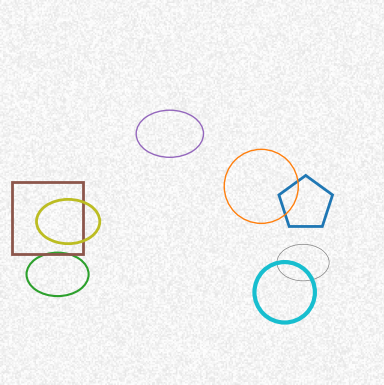[{"shape": "pentagon", "thickness": 2, "radius": 0.37, "center": [0.794, 0.471]}, {"shape": "circle", "thickness": 1, "radius": 0.48, "center": [0.679, 0.516]}, {"shape": "oval", "thickness": 1.5, "radius": 0.4, "center": [0.15, 0.287]}, {"shape": "oval", "thickness": 1, "radius": 0.44, "center": [0.441, 0.653]}, {"shape": "square", "thickness": 2, "radius": 0.46, "center": [0.124, 0.434]}, {"shape": "oval", "thickness": 0.5, "radius": 0.34, "center": [0.787, 0.318]}, {"shape": "oval", "thickness": 2, "radius": 0.41, "center": [0.177, 0.425]}, {"shape": "circle", "thickness": 3, "radius": 0.39, "center": [0.739, 0.241]}]